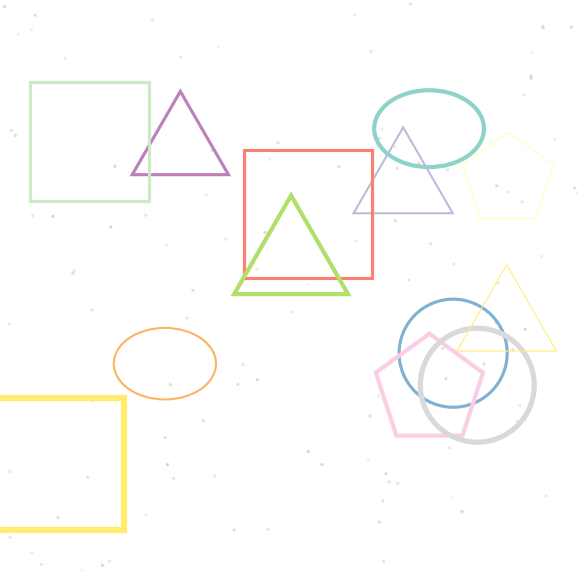[{"shape": "oval", "thickness": 2, "radius": 0.48, "center": [0.743, 0.776]}, {"shape": "pentagon", "thickness": 0.5, "radius": 0.42, "center": [0.88, 0.688]}, {"shape": "triangle", "thickness": 1, "radius": 0.5, "center": [0.698, 0.679]}, {"shape": "square", "thickness": 1.5, "radius": 0.56, "center": [0.533, 0.629]}, {"shape": "circle", "thickness": 1.5, "radius": 0.47, "center": [0.785, 0.388]}, {"shape": "oval", "thickness": 1, "radius": 0.44, "center": [0.286, 0.369]}, {"shape": "triangle", "thickness": 2, "radius": 0.57, "center": [0.504, 0.547]}, {"shape": "pentagon", "thickness": 2, "radius": 0.49, "center": [0.744, 0.324]}, {"shape": "circle", "thickness": 2.5, "radius": 0.49, "center": [0.826, 0.332]}, {"shape": "triangle", "thickness": 1.5, "radius": 0.48, "center": [0.312, 0.745]}, {"shape": "square", "thickness": 1.5, "radius": 0.52, "center": [0.155, 0.754]}, {"shape": "triangle", "thickness": 0.5, "radius": 0.5, "center": [0.877, 0.441]}, {"shape": "square", "thickness": 3, "radius": 0.57, "center": [0.1, 0.196]}]